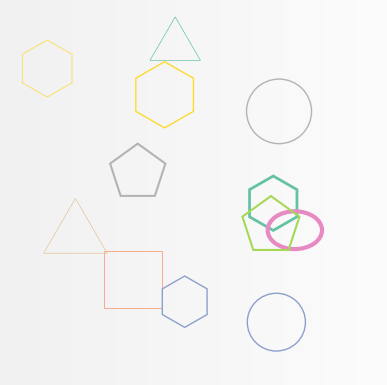[{"shape": "triangle", "thickness": 0.5, "radius": 0.38, "center": [0.452, 0.881]}, {"shape": "hexagon", "thickness": 2, "radius": 0.35, "center": [0.705, 0.472]}, {"shape": "square", "thickness": 0.5, "radius": 0.37, "center": [0.342, 0.273]}, {"shape": "circle", "thickness": 1, "radius": 0.37, "center": [0.713, 0.163]}, {"shape": "hexagon", "thickness": 1, "radius": 0.33, "center": [0.477, 0.216]}, {"shape": "oval", "thickness": 3, "radius": 0.35, "center": [0.761, 0.402]}, {"shape": "pentagon", "thickness": 1.5, "radius": 0.39, "center": [0.699, 0.413]}, {"shape": "hexagon", "thickness": 1, "radius": 0.43, "center": [0.425, 0.754]}, {"shape": "hexagon", "thickness": 0.5, "radius": 0.37, "center": [0.122, 0.822]}, {"shape": "triangle", "thickness": 0.5, "radius": 0.47, "center": [0.195, 0.39]}, {"shape": "circle", "thickness": 1, "radius": 0.42, "center": [0.72, 0.711]}, {"shape": "pentagon", "thickness": 1.5, "radius": 0.38, "center": [0.355, 0.552]}]